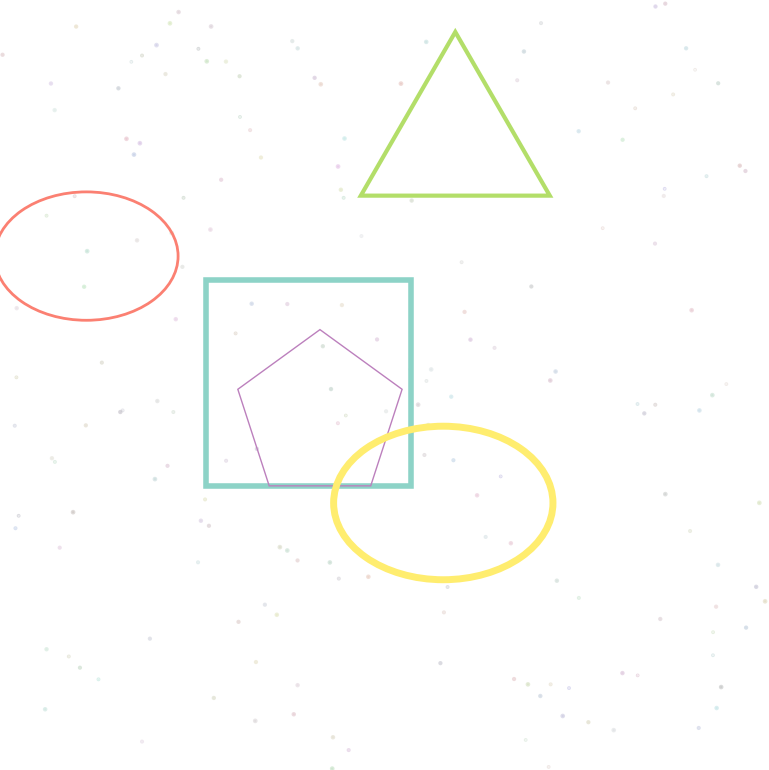[{"shape": "square", "thickness": 2, "radius": 0.67, "center": [0.401, 0.503]}, {"shape": "oval", "thickness": 1, "radius": 0.6, "center": [0.112, 0.667]}, {"shape": "triangle", "thickness": 1.5, "radius": 0.71, "center": [0.591, 0.817]}, {"shape": "pentagon", "thickness": 0.5, "radius": 0.56, "center": [0.416, 0.46]}, {"shape": "oval", "thickness": 2.5, "radius": 0.71, "center": [0.576, 0.347]}]